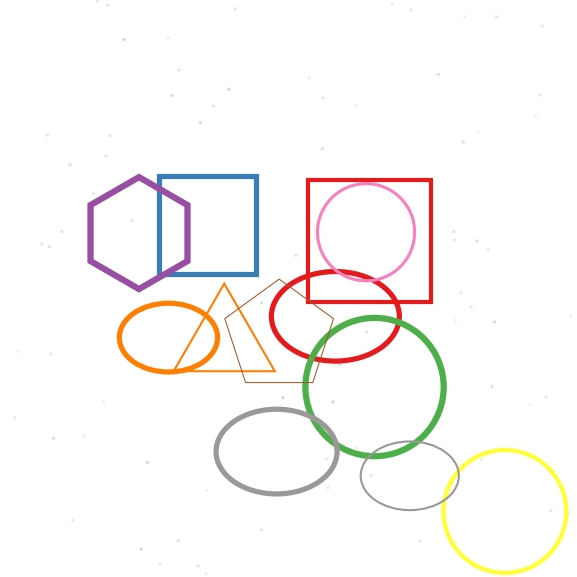[{"shape": "oval", "thickness": 2.5, "radius": 0.55, "center": [0.581, 0.451]}, {"shape": "square", "thickness": 2, "radius": 0.53, "center": [0.64, 0.582]}, {"shape": "square", "thickness": 2.5, "radius": 0.42, "center": [0.359, 0.609]}, {"shape": "circle", "thickness": 3, "radius": 0.6, "center": [0.649, 0.329]}, {"shape": "hexagon", "thickness": 3, "radius": 0.48, "center": [0.241, 0.596]}, {"shape": "triangle", "thickness": 1, "radius": 0.51, "center": [0.388, 0.407]}, {"shape": "oval", "thickness": 2.5, "radius": 0.43, "center": [0.292, 0.415]}, {"shape": "circle", "thickness": 2, "radius": 0.53, "center": [0.874, 0.113]}, {"shape": "pentagon", "thickness": 0.5, "radius": 0.5, "center": [0.483, 0.417]}, {"shape": "circle", "thickness": 1.5, "radius": 0.42, "center": [0.634, 0.597]}, {"shape": "oval", "thickness": 1, "radius": 0.42, "center": [0.71, 0.175]}, {"shape": "oval", "thickness": 2.5, "radius": 0.52, "center": [0.479, 0.217]}]